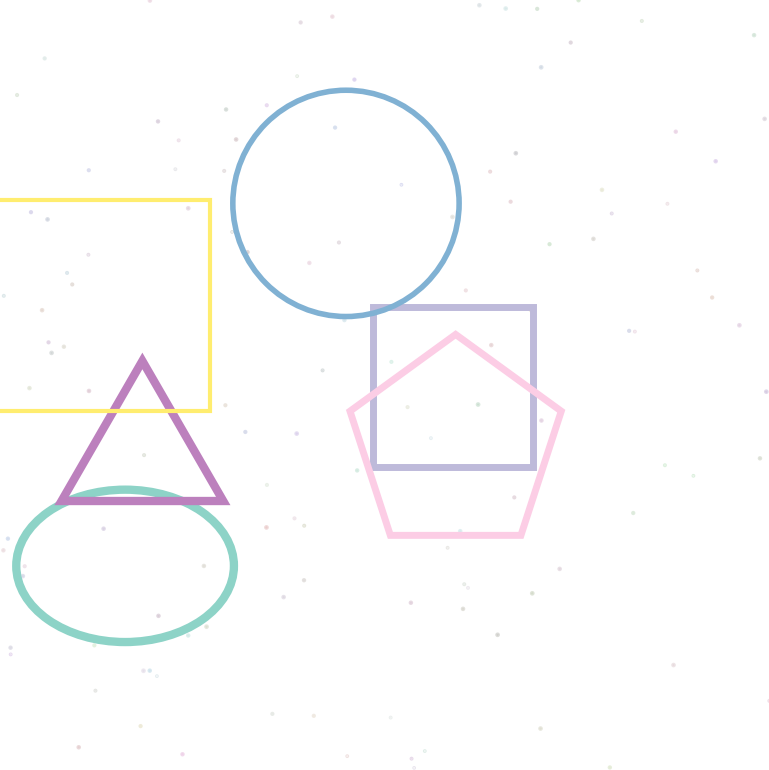[{"shape": "oval", "thickness": 3, "radius": 0.71, "center": [0.162, 0.265]}, {"shape": "square", "thickness": 2.5, "radius": 0.52, "center": [0.589, 0.498]}, {"shape": "circle", "thickness": 2, "radius": 0.73, "center": [0.449, 0.736]}, {"shape": "pentagon", "thickness": 2.5, "radius": 0.72, "center": [0.592, 0.421]}, {"shape": "triangle", "thickness": 3, "radius": 0.61, "center": [0.185, 0.41]}, {"shape": "square", "thickness": 1.5, "radius": 0.68, "center": [0.135, 0.603]}]